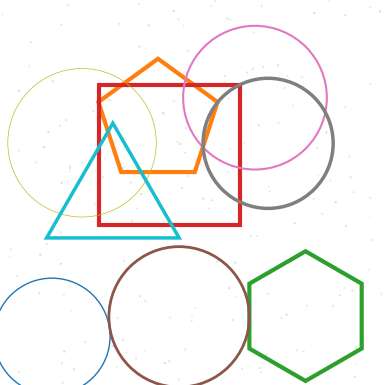[{"shape": "circle", "thickness": 1, "radius": 0.76, "center": [0.135, 0.126]}, {"shape": "pentagon", "thickness": 3, "radius": 0.81, "center": [0.41, 0.685]}, {"shape": "hexagon", "thickness": 3, "radius": 0.84, "center": [0.794, 0.179]}, {"shape": "square", "thickness": 3, "radius": 0.91, "center": [0.44, 0.598]}, {"shape": "circle", "thickness": 2, "radius": 0.91, "center": [0.465, 0.177]}, {"shape": "circle", "thickness": 1.5, "radius": 0.93, "center": [0.662, 0.746]}, {"shape": "circle", "thickness": 2.5, "radius": 0.84, "center": [0.696, 0.628]}, {"shape": "circle", "thickness": 0.5, "radius": 0.96, "center": [0.213, 0.629]}, {"shape": "triangle", "thickness": 2.5, "radius": 0.99, "center": [0.293, 0.481]}]